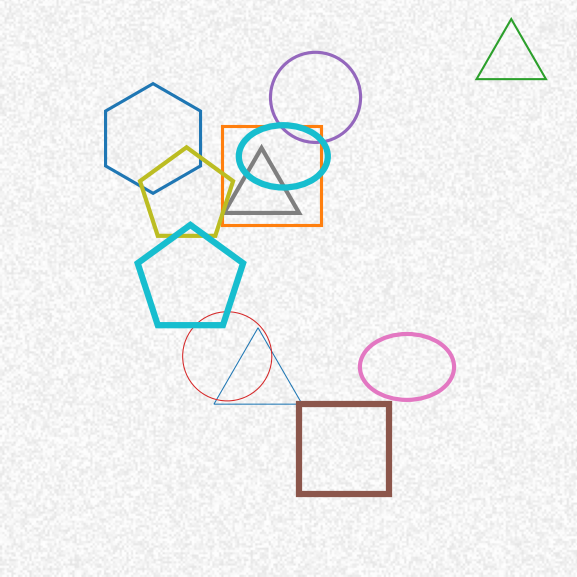[{"shape": "hexagon", "thickness": 1.5, "radius": 0.47, "center": [0.265, 0.759]}, {"shape": "triangle", "thickness": 0.5, "radius": 0.44, "center": [0.447, 0.343]}, {"shape": "square", "thickness": 1.5, "radius": 0.43, "center": [0.47, 0.695]}, {"shape": "triangle", "thickness": 1, "radius": 0.35, "center": [0.885, 0.897]}, {"shape": "circle", "thickness": 0.5, "radius": 0.39, "center": [0.393, 0.382]}, {"shape": "circle", "thickness": 1.5, "radius": 0.39, "center": [0.546, 0.831]}, {"shape": "square", "thickness": 3, "radius": 0.39, "center": [0.595, 0.222]}, {"shape": "oval", "thickness": 2, "radius": 0.41, "center": [0.705, 0.364]}, {"shape": "triangle", "thickness": 2, "radius": 0.38, "center": [0.453, 0.668]}, {"shape": "pentagon", "thickness": 2, "radius": 0.42, "center": [0.323, 0.659]}, {"shape": "oval", "thickness": 3, "radius": 0.39, "center": [0.491, 0.728]}, {"shape": "pentagon", "thickness": 3, "radius": 0.48, "center": [0.33, 0.514]}]